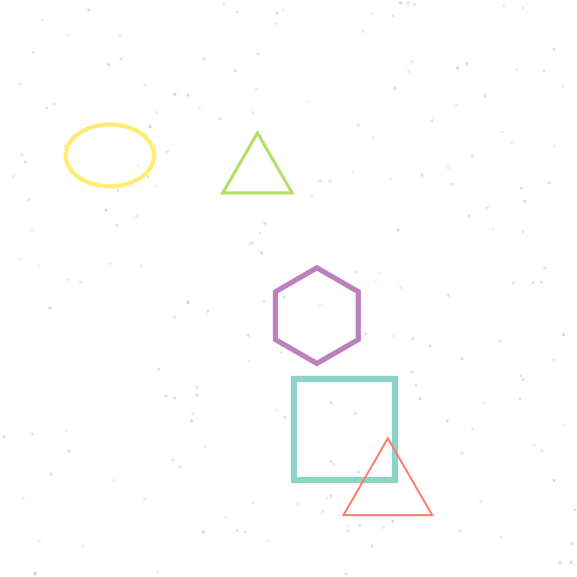[{"shape": "square", "thickness": 3, "radius": 0.44, "center": [0.597, 0.255]}, {"shape": "triangle", "thickness": 1, "radius": 0.44, "center": [0.672, 0.151]}, {"shape": "triangle", "thickness": 1.5, "radius": 0.35, "center": [0.446, 0.7]}, {"shape": "hexagon", "thickness": 2.5, "radius": 0.41, "center": [0.549, 0.453]}, {"shape": "oval", "thickness": 2, "radius": 0.38, "center": [0.19, 0.73]}]